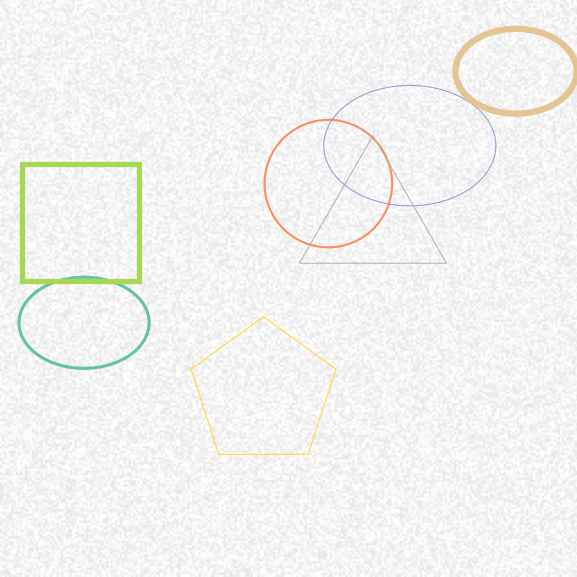[{"shape": "oval", "thickness": 1.5, "radius": 0.56, "center": [0.146, 0.44]}, {"shape": "circle", "thickness": 1, "radius": 0.55, "center": [0.569, 0.681]}, {"shape": "oval", "thickness": 0.5, "radius": 0.74, "center": [0.71, 0.747]}, {"shape": "square", "thickness": 2.5, "radius": 0.51, "center": [0.139, 0.614]}, {"shape": "pentagon", "thickness": 0.5, "radius": 0.66, "center": [0.456, 0.319]}, {"shape": "oval", "thickness": 3, "radius": 0.52, "center": [0.894, 0.876]}, {"shape": "triangle", "thickness": 0.5, "radius": 0.74, "center": [0.646, 0.617]}]